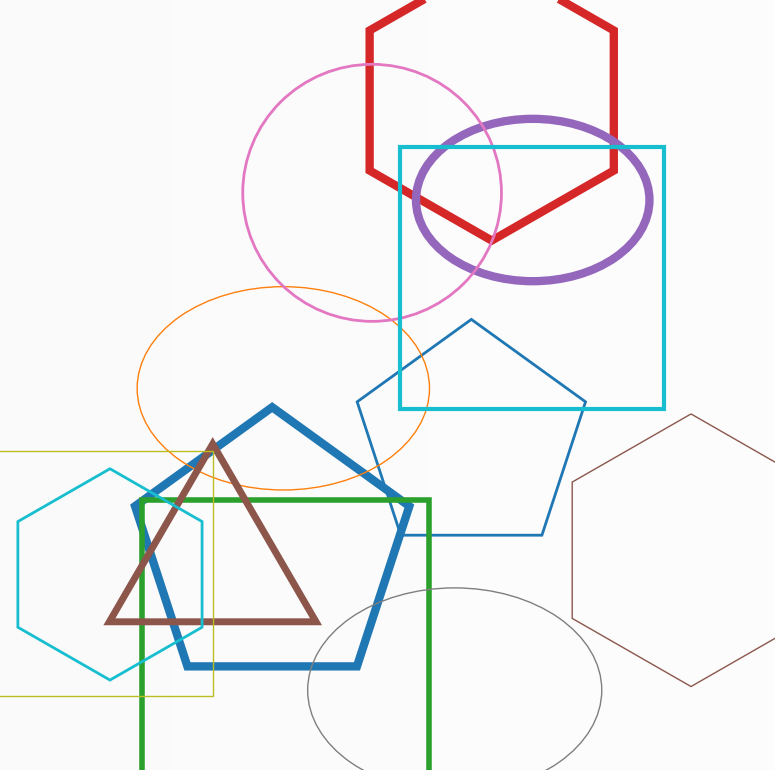[{"shape": "pentagon", "thickness": 1, "radius": 0.77, "center": [0.608, 0.43]}, {"shape": "pentagon", "thickness": 3, "radius": 0.93, "center": [0.351, 0.285]}, {"shape": "oval", "thickness": 0.5, "radius": 0.94, "center": [0.366, 0.496]}, {"shape": "square", "thickness": 2, "radius": 0.92, "center": [0.368, 0.166]}, {"shape": "hexagon", "thickness": 3, "radius": 0.91, "center": [0.634, 0.869]}, {"shape": "oval", "thickness": 3, "radius": 0.75, "center": [0.687, 0.74]}, {"shape": "hexagon", "thickness": 0.5, "radius": 0.89, "center": [0.892, 0.285]}, {"shape": "triangle", "thickness": 2.5, "radius": 0.77, "center": [0.274, 0.269]}, {"shape": "circle", "thickness": 1, "radius": 0.83, "center": [0.48, 0.75]}, {"shape": "oval", "thickness": 0.5, "radius": 0.95, "center": [0.587, 0.104]}, {"shape": "square", "thickness": 0.5, "radius": 0.8, "center": [0.115, 0.255]}, {"shape": "hexagon", "thickness": 1, "radius": 0.69, "center": [0.142, 0.254]}, {"shape": "square", "thickness": 1.5, "radius": 0.85, "center": [0.687, 0.639]}]